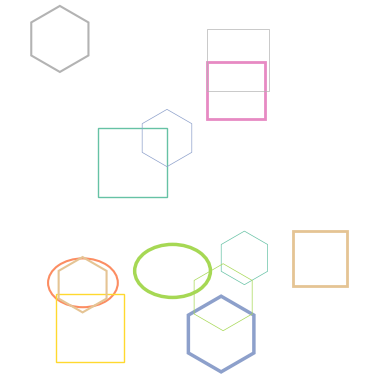[{"shape": "square", "thickness": 1, "radius": 0.45, "center": [0.344, 0.579]}, {"shape": "hexagon", "thickness": 0.5, "radius": 0.35, "center": [0.635, 0.33]}, {"shape": "oval", "thickness": 1.5, "radius": 0.45, "center": [0.215, 0.265]}, {"shape": "hexagon", "thickness": 0.5, "radius": 0.37, "center": [0.434, 0.642]}, {"shape": "hexagon", "thickness": 2.5, "radius": 0.49, "center": [0.574, 0.132]}, {"shape": "square", "thickness": 2, "radius": 0.37, "center": [0.613, 0.766]}, {"shape": "hexagon", "thickness": 0.5, "radius": 0.44, "center": [0.58, 0.228]}, {"shape": "oval", "thickness": 2.5, "radius": 0.49, "center": [0.448, 0.296]}, {"shape": "square", "thickness": 1, "radius": 0.44, "center": [0.234, 0.149]}, {"shape": "hexagon", "thickness": 1.5, "radius": 0.36, "center": [0.215, 0.26]}, {"shape": "square", "thickness": 2, "radius": 0.35, "center": [0.831, 0.328]}, {"shape": "square", "thickness": 0.5, "radius": 0.4, "center": [0.618, 0.844]}, {"shape": "hexagon", "thickness": 1.5, "radius": 0.43, "center": [0.155, 0.899]}]